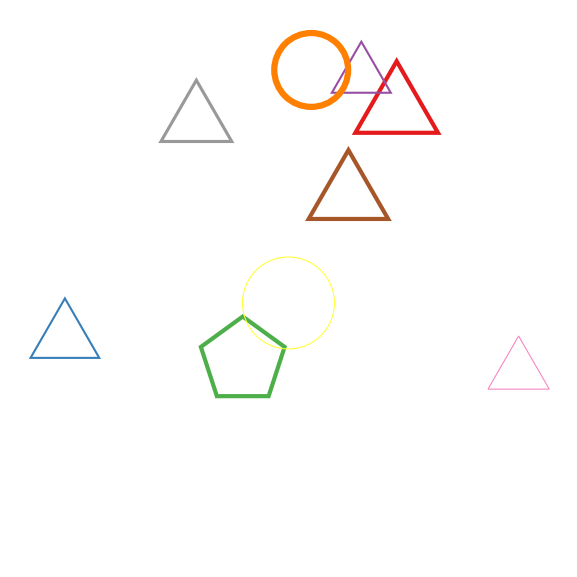[{"shape": "triangle", "thickness": 2, "radius": 0.41, "center": [0.687, 0.81]}, {"shape": "triangle", "thickness": 1, "radius": 0.34, "center": [0.112, 0.414]}, {"shape": "pentagon", "thickness": 2, "radius": 0.38, "center": [0.42, 0.375]}, {"shape": "triangle", "thickness": 1, "radius": 0.29, "center": [0.626, 0.868]}, {"shape": "circle", "thickness": 3, "radius": 0.32, "center": [0.539, 0.878]}, {"shape": "circle", "thickness": 0.5, "radius": 0.4, "center": [0.499, 0.475]}, {"shape": "triangle", "thickness": 2, "radius": 0.4, "center": [0.603, 0.66]}, {"shape": "triangle", "thickness": 0.5, "radius": 0.31, "center": [0.898, 0.356]}, {"shape": "triangle", "thickness": 1.5, "radius": 0.35, "center": [0.34, 0.79]}]